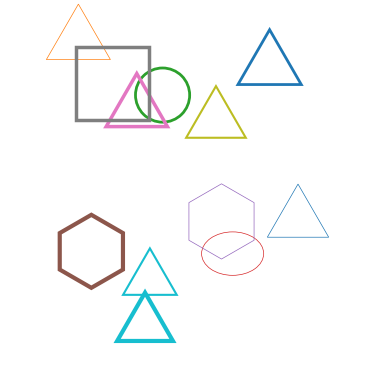[{"shape": "triangle", "thickness": 0.5, "radius": 0.46, "center": [0.774, 0.43]}, {"shape": "triangle", "thickness": 2, "radius": 0.47, "center": [0.7, 0.828]}, {"shape": "triangle", "thickness": 0.5, "radius": 0.48, "center": [0.204, 0.893]}, {"shape": "circle", "thickness": 2, "radius": 0.35, "center": [0.422, 0.753]}, {"shape": "oval", "thickness": 0.5, "radius": 0.4, "center": [0.604, 0.341]}, {"shape": "hexagon", "thickness": 0.5, "radius": 0.49, "center": [0.575, 0.425]}, {"shape": "hexagon", "thickness": 3, "radius": 0.47, "center": [0.237, 0.347]}, {"shape": "triangle", "thickness": 2.5, "radius": 0.46, "center": [0.355, 0.717]}, {"shape": "square", "thickness": 2.5, "radius": 0.48, "center": [0.293, 0.783]}, {"shape": "triangle", "thickness": 1.5, "radius": 0.45, "center": [0.561, 0.687]}, {"shape": "triangle", "thickness": 1.5, "radius": 0.4, "center": [0.389, 0.274]}, {"shape": "triangle", "thickness": 3, "radius": 0.42, "center": [0.377, 0.156]}]